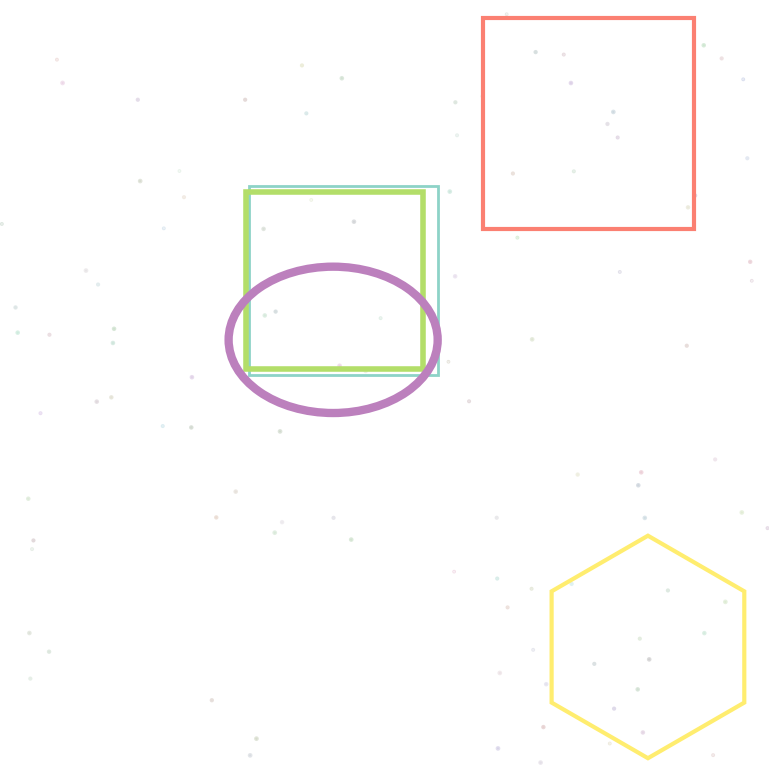[{"shape": "square", "thickness": 1, "radius": 0.61, "center": [0.447, 0.636]}, {"shape": "square", "thickness": 1.5, "radius": 0.69, "center": [0.764, 0.84]}, {"shape": "square", "thickness": 2, "radius": 0.58, "center": [0.434, 0.636]}, {"shape": "oval", "thickness": 3, "radius": 0.68, "center": [0.433, 0.559]}, {"shape": "hexagon", "thickness": 1.5, "radius": 0.72, "center": [0.841, 0.16]}]